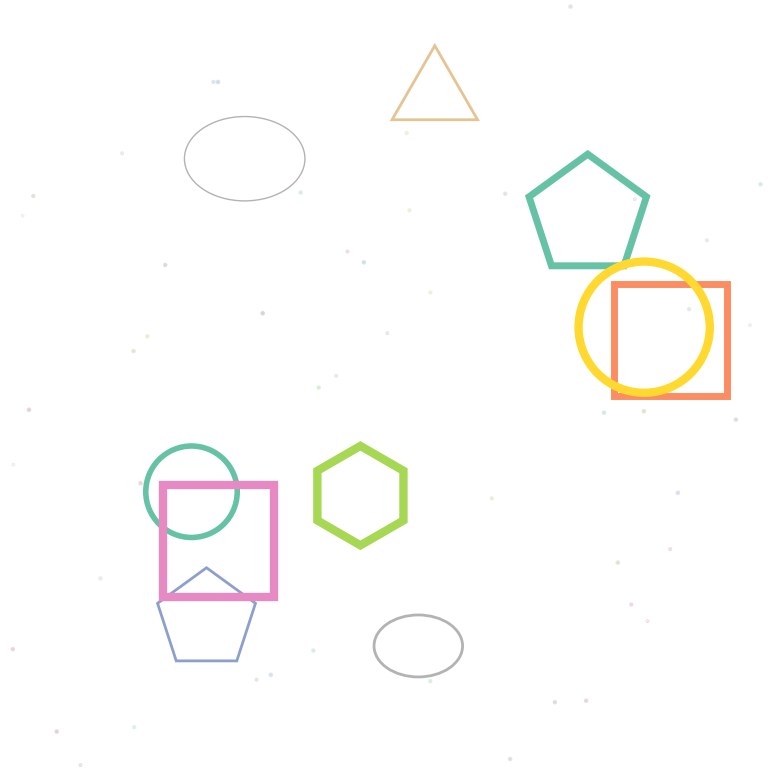[{"shape": "circle", "thickness": 2, "radius": 0.3, "center": [0.249, 0.361]}, {"shape": "pentagon", "thickness": 2.5, "radius": 0.4, "center": [0.763, 0.72]}, {"shape": "square", "thickness": 2.5, "radius": 0.37, "center": [0.87, 0.558]}, {"shape": "pentagon", "thickness": 1, "radius": 0.33, "center": [0.268, 0.196]}, {"shape": "square", "thickness": 3, "radius": 0.36, "center": [0.284, 0.297]}, {"shape": "hexagon", "thickness": 3, "radius": 0.32, "center": [0.468, 0.356]}, {"shape": "circle", "thickness": 3, "radius": 0.43, "center": [0.837, 0.575]}, {"shape": "triangle", "thickness": 1, "radius": 0.32, "center": [0.565, 0.877]}, {"shape": "oval", "thickness": 1, "radius": 0.29, "center": [0.543, 0.161]}, {"shape": "oval", "thickness": 0.5, "radius": 0.39, "center": [0.318, 0.794]}]